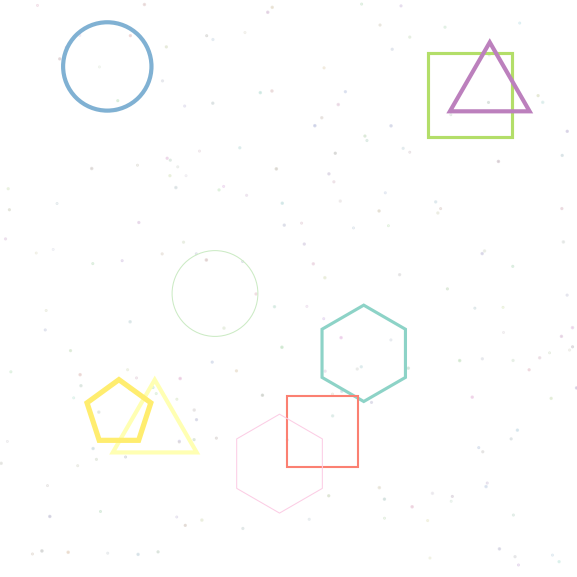[{"shape": "hexagon", "thickness": 1.5, "radius": 0.42, "center": [0.63, 0.387]}, {"shape": "triangle", "thickness": 2, "radius": 0.42, "center": [0.268, 0.258]}, {"shape": "square", "thickness": 1, "radius": 0.31, "center": [0.559, 0.253]}, {"shape": "circle", "thickness": 2, "radius": 0.38, "center": [0.186, 0.884]}, {"shape": "square", "thickness": 1.5, "radius": 0.36, "center": [0.815, 0.835]}, {"shape": "hexagon", "thickness": 0.5, "radius": 0.43, "center": [0.484, 0.196]}, {"shape": "triangle", "thickness": 2, "radius": 0.4, "center": [0.848, 0.846]}, {"shape": "circle", "thickness": 0.5, "radius": 0.37, "center": [0.372, 0.491]}, {"shape": "pentagon", "thickness": 2.5, "radius": 0.29, "center": [0.206, 0.284]}]